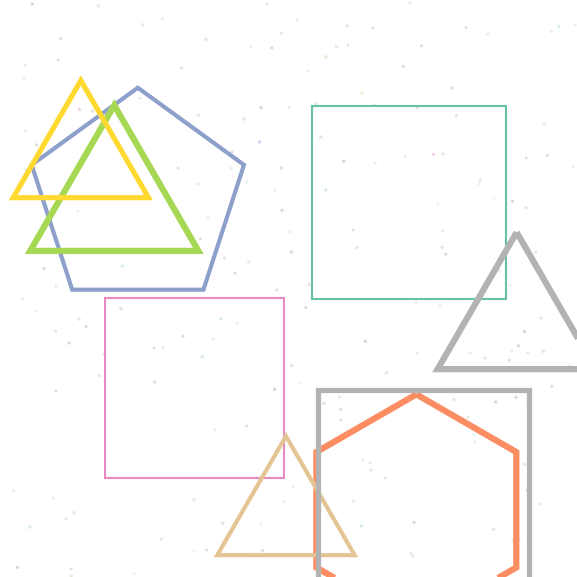[{"shape": "square", "thickness": 1, "radius": 0.84, "center": [0.708, 0.648]}, {"shape": "hexagon", "thickness": 3, "radius": 1.0, "center": [0.721, 0.116]}, {"shape": "pentagon", "thickness": 2, "radius": 0.97, "center": [0.239, 0.654]}, {"shape": "square", "thickness": 1, "radius": 0.78, "center": [0.336, 0.327]}, {"shape": "triangle", "thickness": 3, "radius": 0.84, "center": [0.198, 0.649]}, {"shape": "triangle", "thickness": 2.5, "radius": 0.68, "center": [0.14, 0.724]}, {"shape": "triangle", "thickness": 2, "radius": 0.69, "center": [0.495, 0.106]}, {"shape": "triangle", "thickness": 3, "radius": 0.79, "center": [0.895, 0.439]}, {"shape": "square", "thickness": 2.5, "radius": 0.91, "center": [0.733, 0.142]}]